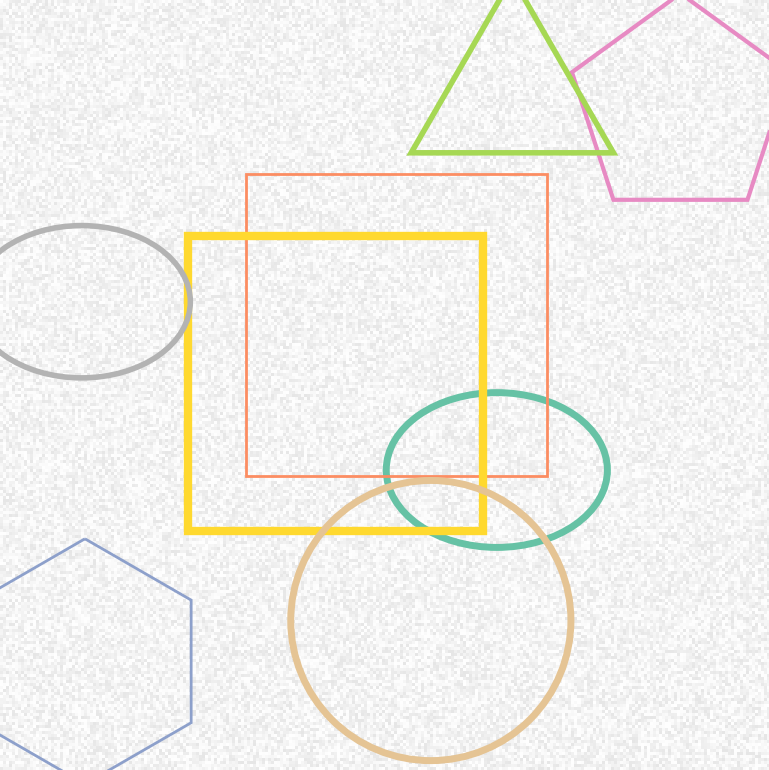[{"shape": "oval", "thickness": 2.5, "radius": 0.72, "center": [0.645, 0.39]}, {"shape": "square", "thickness": 1, "radius": 0.98, "center": [0.515, 0.578]}, {"shape": "hexagon", "thickness": 1, "radius": 0.8, "center": [0.11, 0.141]}, {"shape": "pentagon", "thickness": 1.5, "radius": 0.74, "center": [0.884, 0.86]}, {"shape": "triangle", "thickness": 2, "radius": 0.76, "center": [0.665, 0.877]}, {"shape": "square", "thickness": 3, "radius": 0.96, "center": [0.435, 0.502]}, {"shape": "circle", "thickness": 2.5, "radius": 0.91, "center": [0.56, 0.194]}, {"shape": "oval", "thickness": 2, "radius": 0.71, "center": [0.106, 0.608]}]